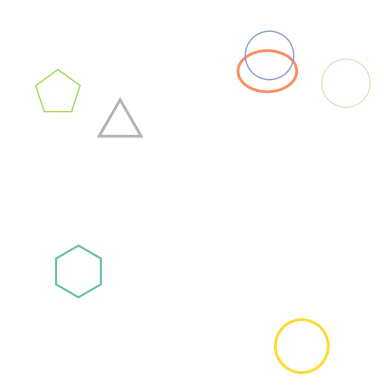[{"shape": "hexagon", "thickness": 1.5, "radius": 0.34, "center": [0.204, 0.295]}, {"shape": "oval", "thickness": 2, "radius": 0.38, "center": [0.694, 0.815]}, {"shape": "circle", "thickness": 1, "radius": 0.31, "center": [0.7, 0.856]}, {"shape": "pentagon", "thickness": 1, "radius": 0.3, "center": [0.15, 0.759]}, {"shape": "circle", "thickness": 2, "radius": 0.34, "center": [0.784, 0.101]}, {"shape": "circle", "thickness": 0.5, "radius": 0.31, "center": [0.899, 0.784]}, {"shape": "triangle", "thickness": 2, "radius": 0.32, "center": [0.312, 0.678]}]